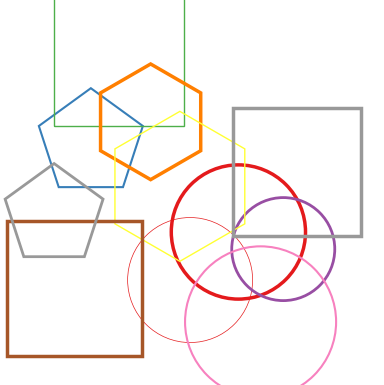[{"shape": "circle", "thickness": 0.5, "radius": 0.81, "center": [0.494, 0.273]}, {"shape": "circle", "thickness": 2.5, "radius": 0.87, "center": [0.619, 0.397]}, {"shape": "pentagon", "thickness": 1.5, "radius": 0.71, "center": [0.236, 0.629]}, {"shape": "square", "thickness": 1, "radius": 0.84, "center": [0.31, 0.841]}, {"shape": "circle", "thickness": 2, "radius": 0.67, "center": [0.736, 0.353]}, {"shape": "hexagon", "thickness": 2.5, "radius": 0.75, "center": [0.391, 0.684]}, {"shape": "hexagon", "thickness": 1, "radius": 0.97, "center": [0.467, 0.516]}, {"shape": "square", "thickness": 2.5, "radius": 0.88, "center": [0.193, 0.25]}, {"shape": "circle", "thickness": 1.5, "radius": 0.98, "center": [0.677, 0.164]}, {"shape": "square", "thickness": 2.5, "radius": 0.83, "center": [0.771, 0.553]}, {"shape": "pentagon", "thickness": 2, "radius": 0.67, "center": [0.141, 0.441]}]